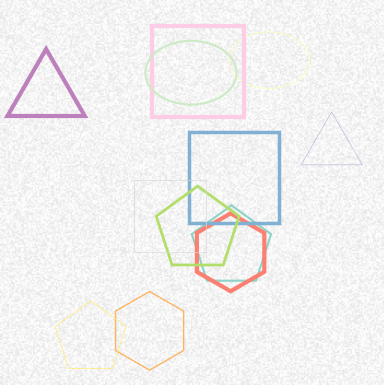[{"shape": "pentagon", "thickness": 1.5, "radius": 0.54, "center": [0.601, 0.358]}, {"shape": "oval", "thickness": 0.5, "radius": 0.52, "center": [0.699, 0.844]}, {"shape": "triangle", "thickness": 0.5, "radius": 0.46, "center": [0.862, 0.618]}, {"shape": "hexagon", "thickness": 3, "radius": 0.51, "center": [0.599, 0.345]}, {"shape": "square", "thickness": 2.5, "radius": 0.59, "center": [0.608, 0.539]}, {"shape": "hexagon", "thickness": 1, "radius": 0.51, "center": [0.389, 0.141]}, {"shape": "pentagon", "thickness": 2, "radius": 0.57, "center": [0.513, 0.403]}, {"shape": "square", "thickness": 3, "radius": 0.59, "center": [0.514, 0.815]}, {"shape": "square", "thickness": 0.5, "radius": 0.47, "center": [0.441, 0.439]}, {"shape": "triangle", "thickness": 3, "radius": 0.58, "center": [0.12, 0.757]}, {"shape": "oval", "thickness": 1.5, "radius": 0.59, "center": [0.496, 0.811]}, {"shape": "pentagon", "thickness": 0.5, "radius": 0.49, "center": [0.235, 0.122]}]